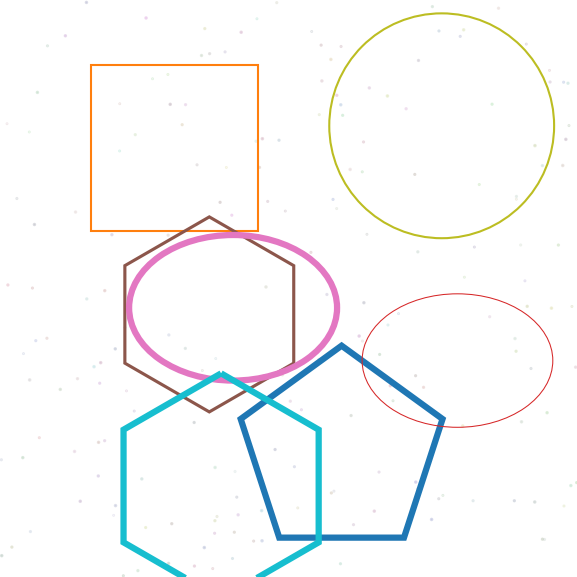[{"shape": "pentagon", "thickness": 3, "radius": 0.92, "center": [0.592, 0.217]}, {"shape": "square", "thickness": 1, "radius": 0.72, "center": [0.302, 0.743]}, {"shape": "oval", "thickness": 0.5, "radius": 0.83, "center": [0.792, 0.375]}, {"shape": "hexagon", "thickness": 1.5, "radius": 0.84, "center": [0.362, 0.455]}, {"shape": "oval", "thickness": 3, "radius": 0.9, "center": [0.404, 0.466]}, {"shape": "circle", "thickness": 1, "radius": 0.97, "center": [0.765, 0.781]}, {"shape": "hexagon", "thickness": 3, "radius": 0.98, "center": [0.383, 0.158]}]